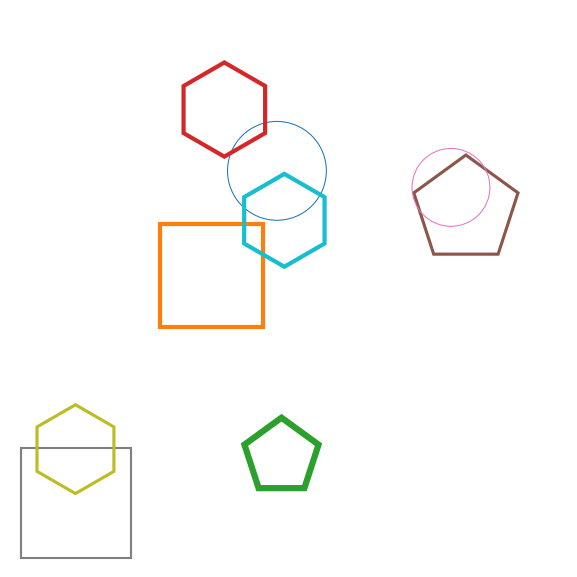[{"shape": "circle", "thickness": 0.5, "radius": 0.43, "center": [0.48, 0.703]}, {"shape": "square", "thickness": 2, "radius": 0.45, "center": [0.366, 0.523]}, {"shape": "pentagon", "thickness": 3, "radius": 0.34, "center": [0.487, 0.208]}, {"shape": "hexagon", "thickness": 2, "radius": 0.41, "center": [0.388, 0.809]}, {"shape": "pentagon", "thickness": 1.5, "radius": 0.47, "center": [0.807, 0.636]}, {"shape": "circle", "thickness": 0.5, "radius": 0.34, "center": [0.781, 0.675]}, {"shape": "square", "thickness": 1, "radius": 0.48, "center": [0.132, 0.128]}, {"shape": "hexagon", "thickness": 1.5, "radius": 0.38, "center": [0.131, 0.221]}, {"shape": "hexagon", "thickness": 2, "radius": 0.4, "center": [0.492, 0.618]}]